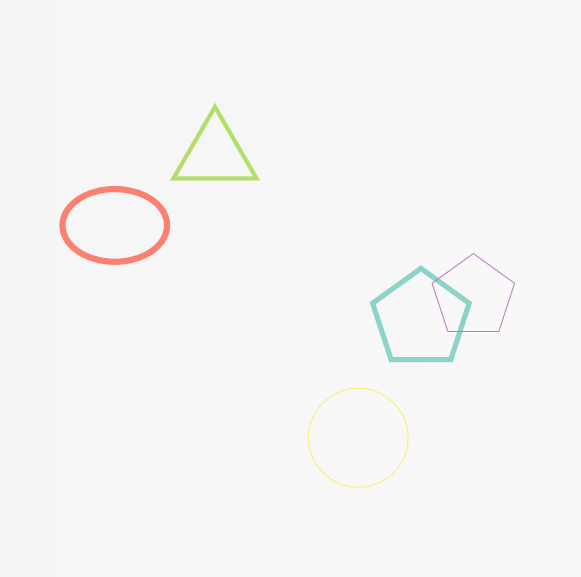[{"shape": "pentagon", "thickness": 2.5, "radius": 0.44, "center": [0.724, 0.447]}, {"shape": "oval", "thickness": 3, "radius": 0.45, "center": [0.197, 0.609]}, {"shape": "triangle", "thickness": 2, "radius": 0.41, "center": [0.37, 0.731]}, {"shape": "pentagon", "thickness": 0.5, "radius": 0.37, "center": [0.814, 0.486]}, {"shape": "circle", "thickness": 0.5, "radius": 0.43, "center": [0.616, 0.241]}]